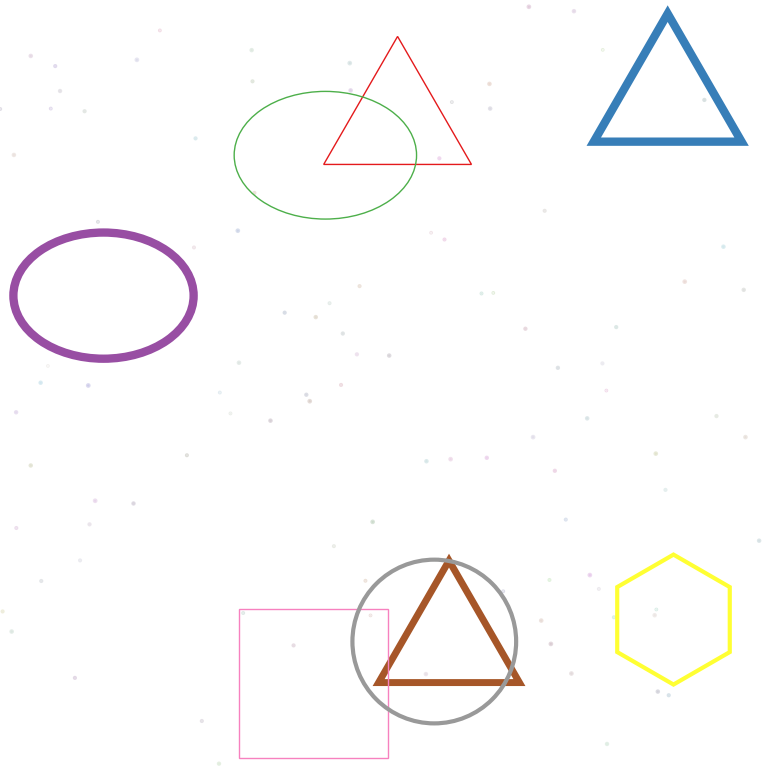[{"shape": "triangle", "thickness": 0.5, "radius": 0.55, "center": [0.516, 0.842]}, {"shape": "triangle", "thickness": 3, "radius": 0.55, "center": [0.867, 0.871]}, {"shape": "oval", "thickness": 0.5, "radius": 0.59, "center": [0.423, 0.798]}, {"shape": "oval", "thickness": 3, "radius": 0.59, "center": [0.134, 0.616]}, {"shape": "hexagon", "thickness": 1.5, "radius": 0.42, "center": [0.875, 0.195]}, {"shape": "triangle", "thickness": 2.5, "radius": 0.53, "center": [0.583, 0.166]}, {"shape": "square", "thickness": 0.5, "radius": 0.49, "center": [0.407, 0.112]}, {"shape": "circle", "thickness": 1.5, "radius": 0.53, "center": [0.564, 0.167]}]